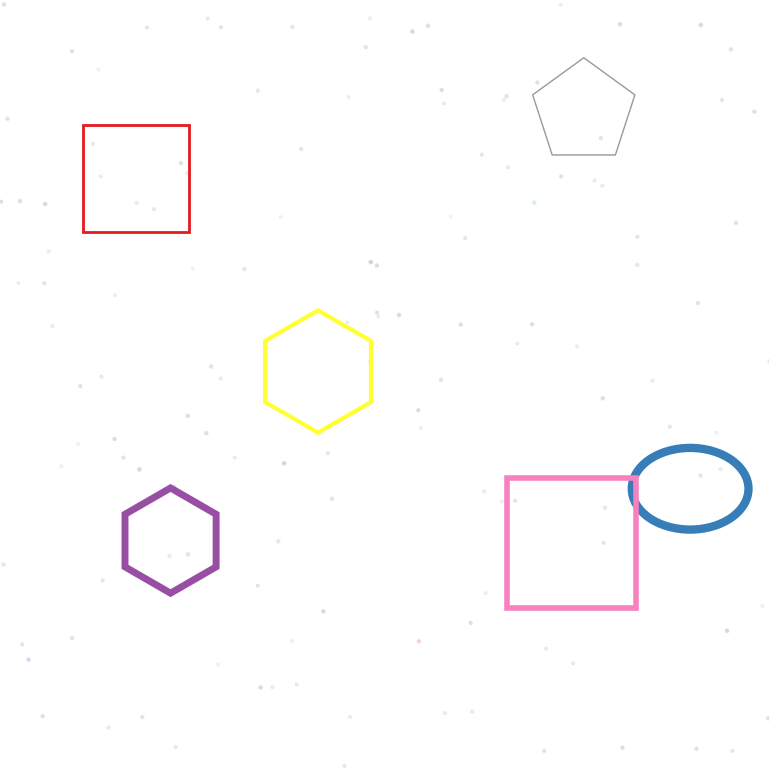[{"shape": "square", "thickness": 1, "radius": 0.35, "center": [0.177, 0.768]}, {"shape": "oval", "thickness": 3, "radius": 0.38, "center": [0.896, 0.365]}, {"shape": "hexagon", "thickness": 2.5, "radius": 0.34, "center": [0.221, 0.298]}, {"shape": "hexagon", "thickness": 1.5, "radius": 0.4, "center": [0.413, 0.518]}, {"shape": "square", "thickness": 2, "radius": 0.42, "center": [0.742, 0.295]}, {"shape": "pentagon", "thickness": 0.5, "radius": 0.35, "center": [0.758, 0.855]}]